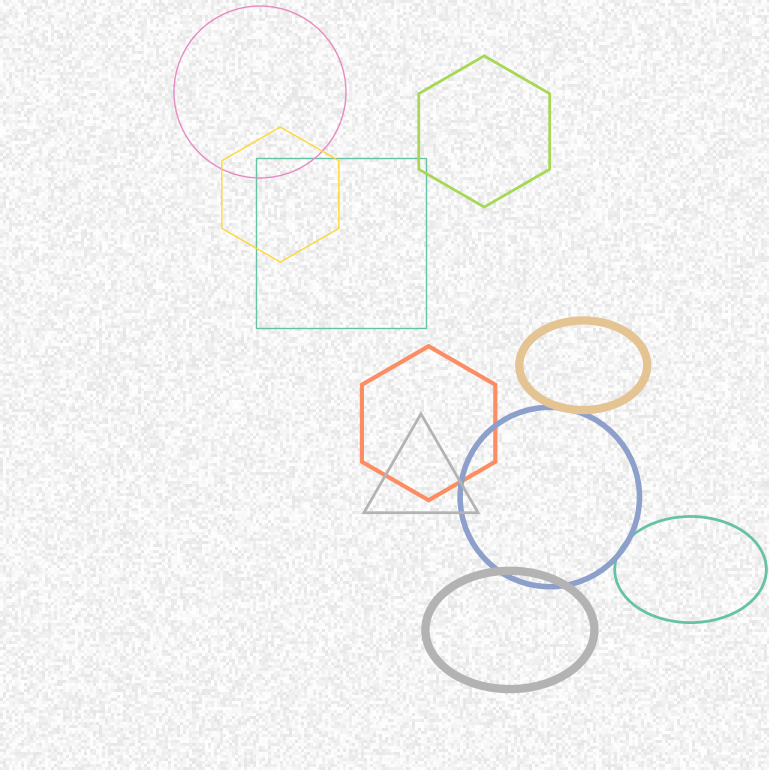[{"shape": "oval", "thickness": 1, "radius": 0.49, "center": [0.897, 0.26]}, {"shape": "square", "thickness": 0.5, "radius": 0.55, "center": [0.443, 0.684]}, {"shape": "hexagon", "thickness": 1.5, "radius": 0.5, "center": [0.557, 0.45]}, {"shape": "circle", "thickness": 2, "radius": 0.58, "center": [0.714, 0.355]}, {"shape": "circle", "thickness": 0.5, "radius": 0.56, "center": [0.338, 0.881]}, {"shape": "hexagon", "thickness": 1, "radius": 0.49, "center": [0.629, 0.829]}, {"shape": "hexagon", "thickness": 0.5, "radius": 0.44, "center": [0.364, 0.747]}, {"shape": "oval", "thickness": 3, "radius": 0.42, "center": [0.757, 0.526]}, {"shape": "triangle", "thickness": 1, "radius": 0.43, "center": [0.547, 0.377]}, {"shape": "oval", "thickness": 3, "radius": 0.55, "center": [0.662, 0.182]}]